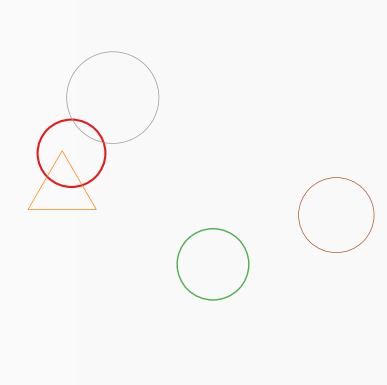[{"shape": "circle", "thickness": 1.5, "radius": 0.44, "center": [0.184, 0.602]}, {"shape": "circle", "thickness": 1, "radius": 0.46, "center": [0.55, 0.313]}, {"shape": "triangle", "thickness": 0.5, "radius": 0.51, "center": [0.16, 0.507]}, {"shape": "circle", "thickness": 0.5, "radius": 0.49, "center": [0.868, 0.441]}, {"shape": "circle", "thickness": 0.5, "radius": 0.6, "center": [0.291, 0.747]}]